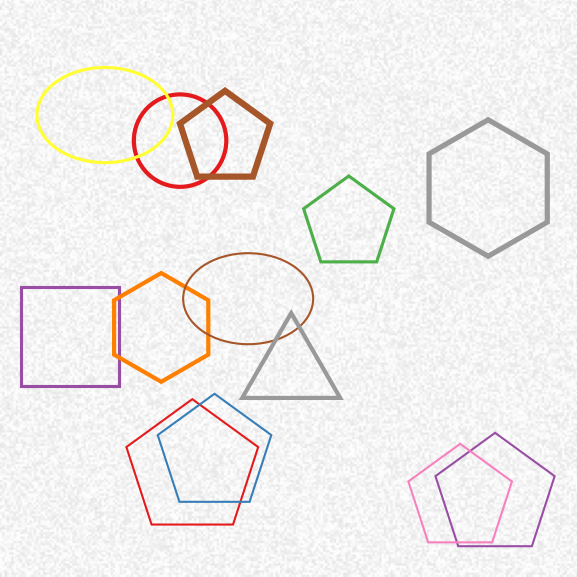[{"shape": "pentagon", "thickness": 1, "radius": 0.6, "center": [0.333, 0.188]}, {"shape": "circle", "thickness": 2, "radius": 0.4, "center": [0.312, 0.756]}, {"shape": "pentagon", "thickness": 1, "radius": 0.52, "center": [0.371, 0.214]}, {"shape": "pentagon", "thickness": 1.5, "radius": 0.41, "center": [0.604, 0.612]}, {"shape": "pentagon", "thickness": 1, "radius": 0.54, "center": [0.857, 0.141]}, {"shape": "square", "thickness": 1.5, "radius": 0.43, "center": [0.121, 0.417]}, {"shape": "hexagon", "thickness": 2, "radius": 0.47, "center": [0.279, 0.432]}, {"shape": "oval", "thickness": 1.5, "radius": 0.59, "center": [0.182, 0.8]}, {"shape": "pentagon", "thickness": 3, "radius": 0.41, "center": [0.39, 0.76]}, {"shape": "oval", "thickness": 1, "radius": 0.56, "center": [0.43, 0.482]}, {"shape": "pentagon", "thickness": 1, "radius": 0.47, "center": [0.797, 0.136]}, {"shape": "hexagon", "thickness": 2.5, "radius": 0.59, "center": [0.845, 0.674]}, {"shape": "triangle", "thickness": 2, "radius": 0.49, "center": [0.504, 0.359]}]